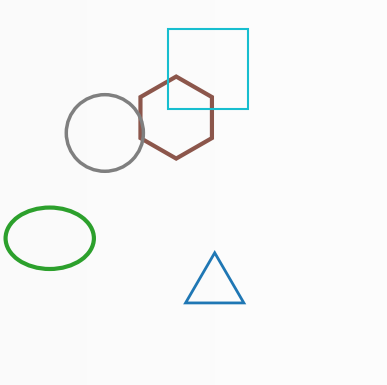[{"shape": "triangle", "thickness": 2, "radius": 0.43, "center": [0.554, 0.257]}, {"shape": "oval", "thickness": 3, "radius": 0.57, "center": [0.128, 0.381]}, {"shape": "hexagon", "thickness": 3, "radius": 0.53, "center": [0.455, 0.695]}, {"shape": "circle", "thickness": 2.5, "radius": 0.5, "center": [0.271, 0.655]}, {"shape": "square", "thickness": 1.5, "radius": 0.52, "center": [0.536, 0.821]}]